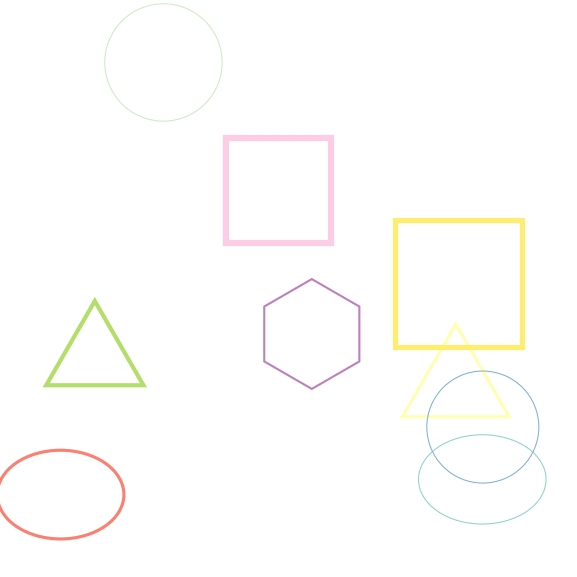[{"shape": "oval", "thickness": 0.5, "radius": 0.55, "center": [0.835, 0.169]}, {"shape": "triangle", "thickness": 1.5, "radius": 0.53, "center": [0.789, 0.331]}, {"shape": "oval", "thickness": 1.5, "radius": 0.55, "center": [0.105, 0.143]}, {"shape": "circle", "thickness": 0.5, "radius": 0.48, "center": [0.836, 0.26]}, {"shape": "triangle", "thickness": 2, "radius": 0.49, "center": [0.164, 0.381]}, {"shape": "square", "thickness": 3, "radius": 0.46, "center": [0.482, 0.67]}, {"shape": "hexagon", "thickness": 1, "radius": 0.48, "center": [0.54, 0.421]}, {"shape": "circle", "thickness": 0.5, "radius": 0.51, "center": [0.283, 0.891]}, {"shape": "square", "thickness": 2.5, "radius": 0.55, "center": [0.793, 0.508]}]